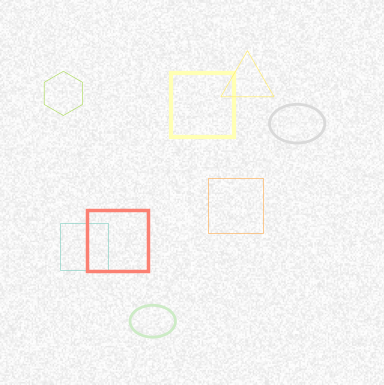[{"shape": "square", "thickness": 0.5, "radius": 0.31, "center": [0.218, 0.359]}, {"shape": "square", "thickness": 3, "radius": 0.41, "center": [0.526, 0.727]}, {"shape": "square", "thickness": 2.5, "radius": 0.39, "center": [0.305, 0.376]}, {"shape": "square", "thickness": 0.5, "radius": 0.36, "center": [0.612, 0.466]}, {"shape": "hexagon", "thickness": 0.5, "radius": 0.29, "center": [0.165, 0.757]}, {"shape": "oval", "thickness": 2, "radius": 0.36, "center": [0.772, 0.679]}, {"shape": "oval", "thickness": 2, "radius": 0.3, "center": [0.397, 0.166]}, {"shape": "triangle", "thickness": 0.5, "radius": 0.4, "center": [0.643, 0.788]}]